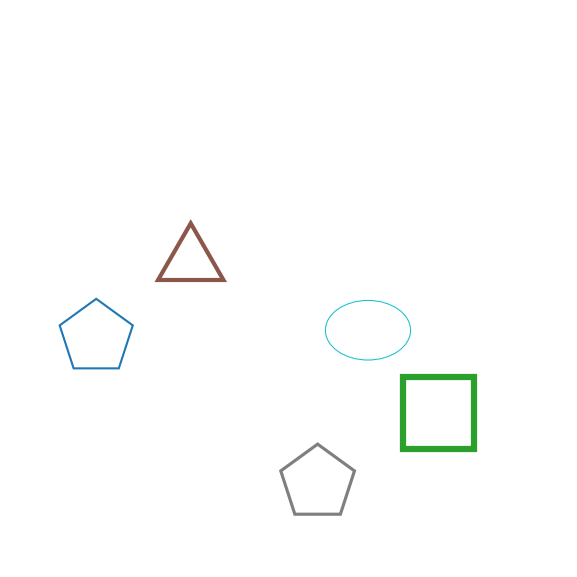[{"shape": "pentagon", "thickness": 1, "radius": 0.33, "center": [0.167, 0.415]}, {"shape": "square", "thickness": 3, "radius": 0.31, "center": [0.759, 0.284]}, {"shape": "triangle", "thickness": 2, "radius": 0.33, "center": [0.33, 0.547]}, {"shape": "pentagon", "thickness": 1.5, "radius": 0.34, "center": [0.55, 0.163]}, {"shape": "oval", "thickness": 0.5, "radius": 0.37, "center": [0.637, 0.427]}]